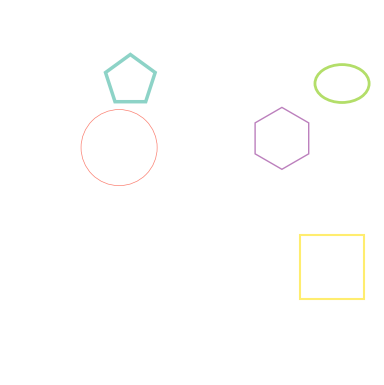[{"shape": "pentagon", "thickness": 2.5, "radius": 0.34, "center": [0.339, 0.791]}, {"shape": "circle", "thickness": 0.5, "radius": 0.49, "center": [0.309, 0.617]}, {"shape": "oval", "thickness": 2, "radius": 0.35, "center": [0.888, 0.783]}, {"shape": "hexagon", "thickness": 1, "radius": 0.4, "center": [0.732, 0.641]}, {"shape": "square", "thickness": 1.5, "radius": 0.42, "center": [0.863, 0.306]}]